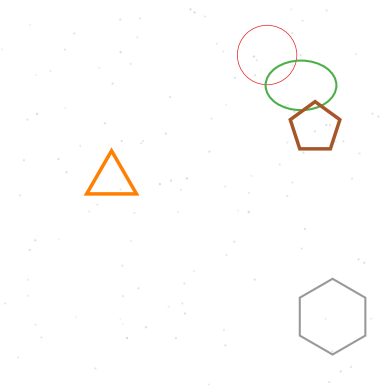[{"shape": "circle", "thickness": 0.5, "radius": 0.39, "center": [0.694, 0.857]}, {"shape": "oval", "thickness": 1.5, "radius": 0.46, "center": [0.782, 0.778]}, {"shape": "triangle", "thickness": 2.5, "radius": 0.37, "center": [0.29, 0.534]}, {"shape": "pentagon", "thickness": 2.5, "radius": 0.34, "center": [0.818, 0.668]}, {"shape": "hexagon", "thickness": 1.5, "radius": 0.49, "center": [0.864, 0.178]}]